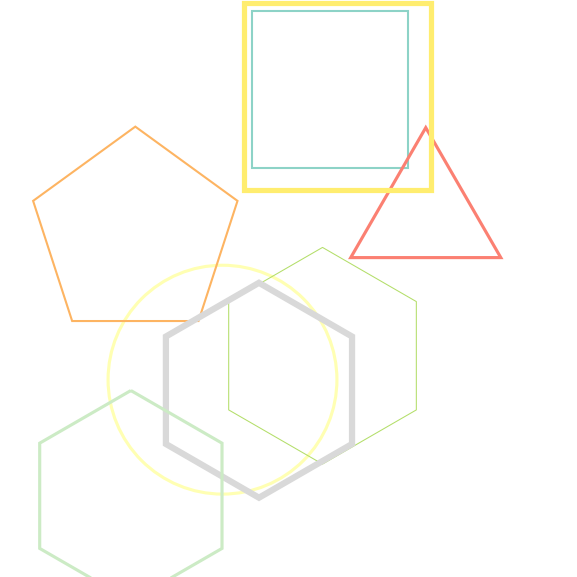[{"shape": "square", "thickness": 1, "radius": 0.68, "center": [0.571, 0.844]}, {"shape": "circle", "thickness": 1.5, "radius": 0.99, "center": [0.385, 0.342]}, {"shape": "triangle", "thickness": 1.5, "radius": 0.75, "center": [0.737, 0.628]}, {"shape": "pentagon", "thickness": 1, "radius": 0.93, "center": [0.234, 0.594]}, {"shape": "hexagon", "thickness": 0.5, "radius": 0.94, "center": [0.558, 0.383]}, {"shape": "hexagon", "thickness": 3, "radius": 0.93, "center": [0.448, 0.323]}, {"shape": "hexagon", "thickness": 1.5, "radius": 0.91, "center": [0.227, 0.141]}, {"shape": "square", "thickness": 2.5, "radius": 0.81, "center": [0.585, 0.833]}]